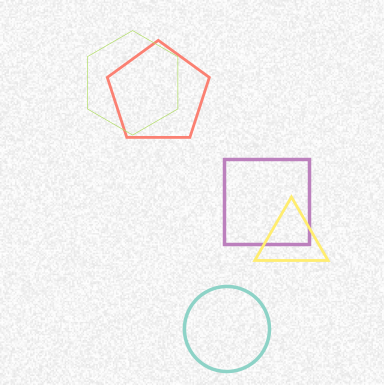[{"shape": "circle", "thickness": 2.5, "radius": 0.55, "center": [0.59, 0.145]}, {"shape": "pentagon", "thickness": 2, "radius": 0.7, "center": [0.411, 0.756]}, {"shape": "hexagon", "thickness": 0.5, "radius": 0.68, "center": [0.344, 0.785]}, {"shape": "square", "thickness": 2.5, "radius": 0.55, "center": [0.692, 0.477]}, {"shape": "triangle", "thickness": 2, "radius": 0.55, "center": [0.757, 0.378]}]